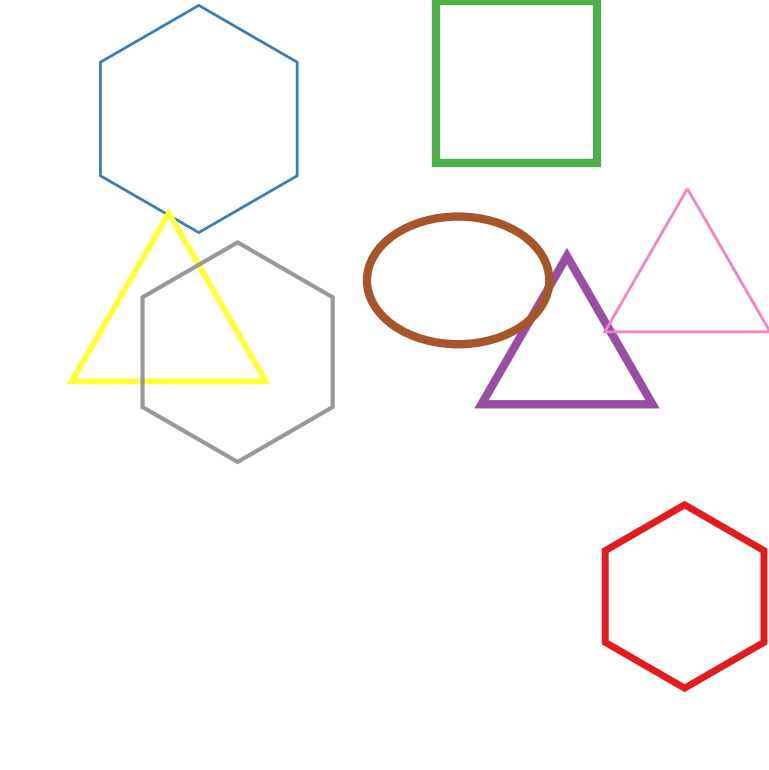[{"shape": "hexagon", "thickness": 2.5, "radius": 0.6, "center": [0.889, 0.225]}, {"shape": "hexagon", "thickness": 1, "radius": 0.74, "center": [0.258, 0.846]}, {"shape": "square", "thickness": 3, "radius": 0.52, "center": [0.671, 0.893]}, {"shape": "triangle", "thickness": 3, "radius": 0.64, "center": [0.736, 0.539]}, {"shape": "triangle", "thickness": 2, "radius": 0.73, "center": [0.219, 0.577]}, {"shape": "oval", "thickness": 3, "radius": 0.59, "center": [0.595, 0.636]}, {"shape": "triangle", "thickness": 1, "radius": 0.62, "center": [0.893, 0.631]}, {"shape": "hexagon", "thickness": 1.5, "radius": 0.71, "center": [0.309, 0.543]}]